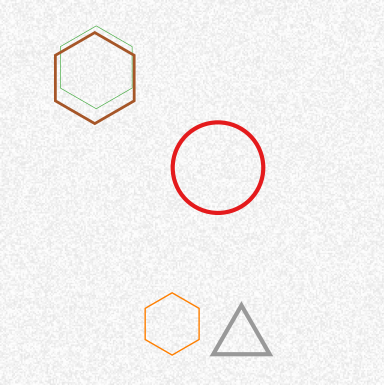[{"shape": "circle", "thickness": 3, "radius": 0.59, "center": [0.566, 0.565]}, {"shape": "hexagon", "thickness": 0.5, "radius": 0.54, "center": [0.25, 0.825]}, {"shape": "hexagon", "thickness": 1, "radius": 0.4, "center": [0.447, 0.159]}, {"shape": "hexagon", "thickness": 2, "radius": 0.59, "center": [0.246, 0.797]}, {"shape": "triangle", "thickness": 3, "radius": 0.42, "center": [0.627, 0.122]}]